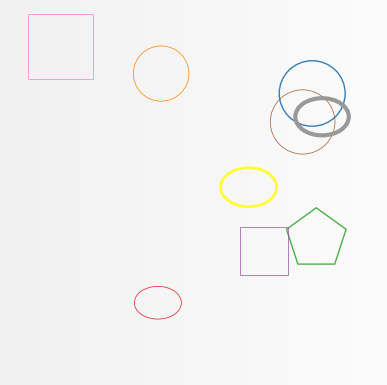[{"shape": "oval", "thickness": 0.5, "radius": 0.3, "center": [0.407, 0.214]}, {"shape": "circle", "thickness": 1, "radius": 0.43, "center": [0.806, 0.757]}, {"shape": "pentagon", "thickness": 1, "radius": 0.4, "center": [0.816, 0.379]}, {"shape": "square", "thickness": 0.5, "radius": 0.31, "center": [0.681, 0.348]}, {"shape": "circle", "thickness": 0.5, "radius": 0.36, "center": [0.416, 0.809]}, {"shape": "oval", "thickness": 2, "radius": 0.36, "center": [0.642, 0.514]}, {"shape": "circle", "thickness": 0.5, "radius": 0.42, "center": [0.781, 0.683]}, {"shape": "square", "thickness": 0.5, "radius": 0.42, "center": [0.156, 0.879]}, {"shape": "oval", "thickness": 3, "radius": 0.35, "center": [0.831, 0.697]}]